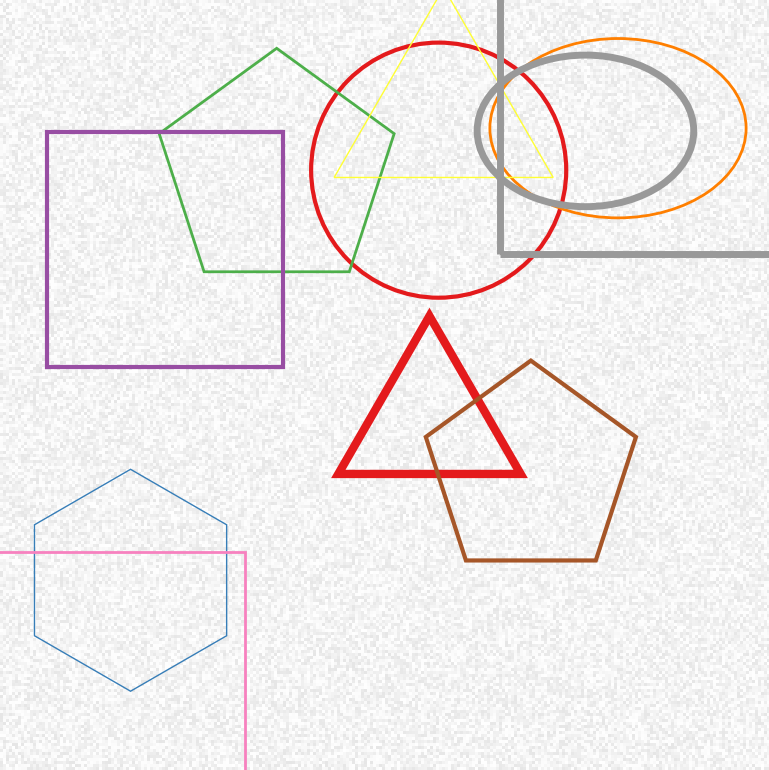[{"shape": "circle", "thickness": 1.5, "radius": 0.83, "center": [0.57, 0.779]}, {"shape": "triangle", "thickness": 3, "radius": 0.68, "center": [0.558, 0.453]}, {"shape": "hexagon", "thickness": 0.5, "radius": 0.72, "center": [0.17, 0.246]}, {"shape": "pentagon", "thickness": 1, "radius": 0.8, "center": [0.359, 0.777]}, {"shape": "square", "thickness": 1.5, "radius": 0.76, "center": [0.214, 0.676]}, {"shape": "oval", "thickness": 1, "radius": 0.83, "center": [0.803, 0.833]}, {"shape": "triangle", "thickness": 0.5, "radius": 0.82, "center": [0.576, 0.852]}, {"shape": "pentagon", "thickness": 1.5, "radius": 0.72, "center": [0.689, 0.388]}, {"shape": "square", "thickness": 1, "radius": 0.86, "center": [0.145, 0.111]}, {"shape": "oval", "thickness": 2.5, "radius": 0.7, "center": [0.76, 0.83]}, {"shape": "square", "thickness": 2.5, "radius": 0.9, "center": [0.831, 0.851]}]